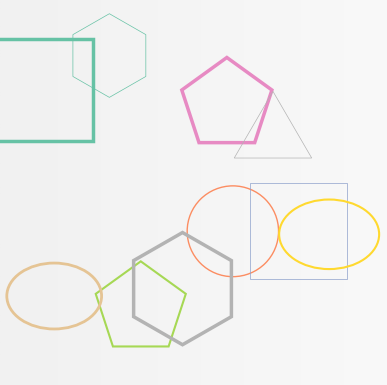[{"shape": "hexagon", "thickness": 0.5, "radius": 0.54, "center": [0.282, 0.856]}, {"shape": "square", "thickness": 2.5, "radius": 0.67, "center": [0.108, 0.766]}, {"shape": "circle", "thickness": 1, "radius": 0.59, "center": [0.601, 0.399]}, {"shape": "square", "thickness": 0.5, "radius": 0.62, "center": [0.771, 0.4]}, {"shape": "pentagon", "thickness": 2.5, "radius": 0.61, "center": [0.585, 0.728]}, {"shape": "pentagon", "thickness": 1.5, "radius": 0.61, "center": [0.363, 0.199]}, {"shape": "oval", "thickness": 1.5, "radius": 0.65, "center": [0.849, 0.391]}, {"shape": "oval", "thickness": 2, "radius": 0.61, "center": [0.14, 0.231]}, {"shape": "triangle", "thickness": 0.5, "radius": 0.58, "center": [0.704, 0.647]}, {"shape": "hexagon", "thickness": 2.5, "radius": 0.73, "center": [0.471, 0.25]}]